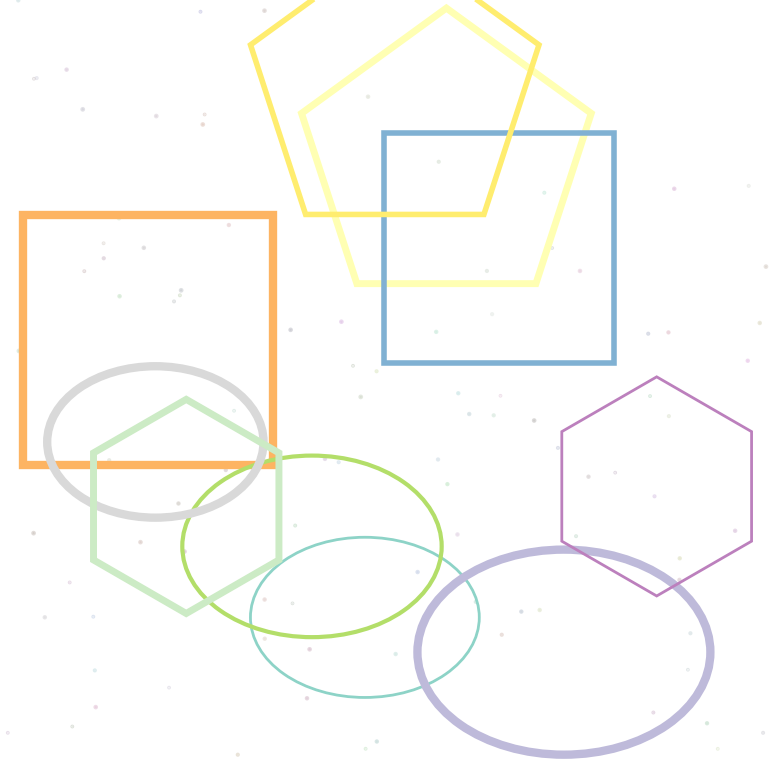[{"shape": "oval", "thickness": 1, "radius": 0.74, "center": [0.474, 0.198]}, {"shape": "pentagon", "thickness": 2.5, "radius": 0.99, "center": [0.58, 0.792]}, {"shape": "oval", "thickness": 3, "radius": 0.95, "center": [0.732, 0.153]}, {"shape": "square", "thickness": 2, "radius": 0.75, "center": [0.648, 0.678]}, {"shape": "square", "thickness": 3, "radius": 0.81, "center": [0.192, 0.559]}, {"shape": "oval", "thickness": 1.5, "radius": 0.84, "center": [0.405, 0.29]}, {"shape": "oval", "thickness": 3, "radius": 0.7, "center": [0.202, 0.426]}, {"shape": "hexagon", "thickness": 1, "radius": 0.71, "center": [0.853, 0.368]}, {"shape": "hexagon", "thickness": 2.5, "radius": 0.7, "center": [0.242, 0.342]}, {"shape": "pentagon", "thickness": 2, "radius": 0.98, "center": [0.513, 0.881]}]